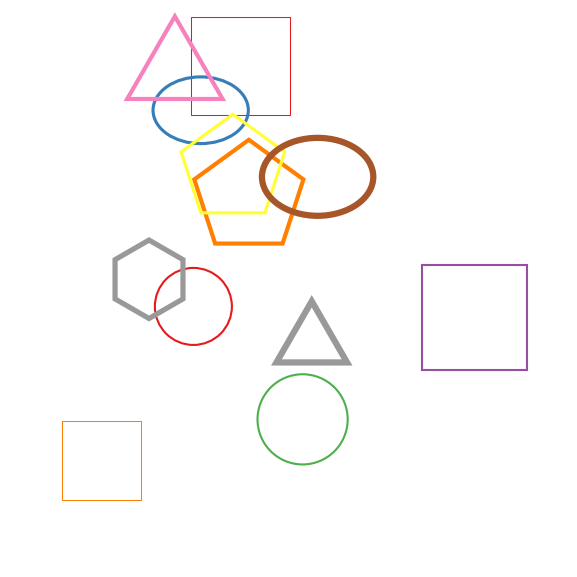[{"shape": "square", "thickness": 0.5, "radius": 0.43, "center": [0.417, 0.885]}, {"shape": "circle", "thickness": 1, "radius": 0.33, "center": [0.335, 0.469]}, {"shape": "oval", "thickness": 1.5, "radius": 0.41, "center": [0.348, 0.808]}, {"shape": "circle", "thickness": 1, "radius": 0.39, "center": [0.524, 0.273]}, {"shape": "square", "thickness": 1, "radius": 0.45, "center": [0.822, 0.45]}, {"shape": "square", "thickness": 0.5, "radius": 0.34, "center": [0.176, 0.201]}, {"shape": "pentagon", "thickness": 2, "radius": 0.5, "center": [0.431, 0.658]}, {"shape": "pentagon", "thickness": 1.5, "radius": 0.47, "center": [0.403, 0.707]}, {"shape": "oval", "thickness": 3, "radius": 0.48, "center": [0.55, 0.693]}, {"shape": "triangle", "thickness": 2, "radius": 0.48, "center": [0.303, 0.875]}, {"shape": "hexagon", "thickness": 2.5, "radius": 0.34, "center": [0.258, 0.516]}, {"shape": "triangle", "thickness": 3, "radius": 0.35, "center": [0.54, 0.407]}]